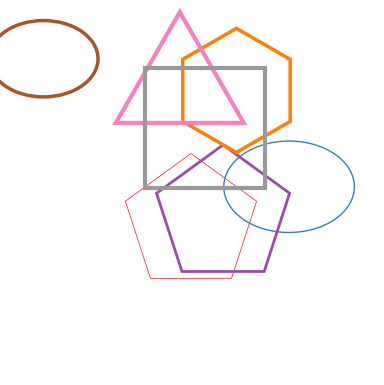[{"shape": "pentagon", "thickness": 0.5, "radius": 0.9, "center": [0.496, 0.422]}, {"shape": "oval", "thickness": 1, "radius": 0.85, "center": [0.751, 0.515]}, {"shape": "pentagon", "thickness": 2, "radius": 0.91, "center": [0.579, 0.442]}, {"shape": "hexagon", "thickness": 2.5, "radius": 0.81, "center": [0.614, 0.765]}, {"shape": "oval", "thickness": 2.5, "radius": 0.71, "center": [0.113, 0.847]}, {"shape": "triangle", "thickness": 3, "radius": 0.96, "center": [0.467, 0.777]}, {"shape": "square", "thickness": 3, "radius": 0.78, "center": [0.532, 0.668]}]